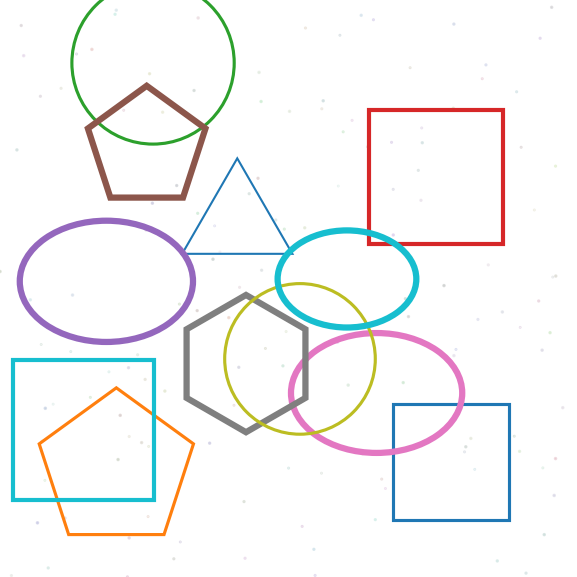[{"shape": "triangle", "thickness": 1, "radius": 0.55, "center": [0.411, 0.615]}, {"shape": "square", "thickness": 1.5, "radius": 0.5, "center": [0.781, 0.199]}, {"shape": "pentagon", "thickness": 1.5, "radius": 0.7, "center": [0.201, 0.187]}, {"shape": "circle", "thickness": 1.5, "radius": 0.7, "center": [0.265, 0.89]}, {"shape": "square", "thickness": 2, "radius": 0.58, "center": [0.755, 0.692]}, {"shape": "oval", "thickness": 3, "radius": 0.75, "center": [0.184, 0.512]}, {"shape": "pentagon", "thickness": 3, "radius": 0.54, "center": [0.254, 0.744]}, {"shape": "oval", "thickness": 3, "radius": 0.74, "center": [0.652, 0.319]}, {"shape": "hexagon", "thickness": 3, "radius": 0.59, "center": [0.426, 0.37]}, {"shape": "circle", "thickness": 1.5, "radius": 0.65, "center": [0.519, 0.378]}, {"shape": "square", "thickness": 2, "radius": 0.61, "center": [0.144, 0.254]}, {"shape": "oval", "thickness": 3, "radius": 0.6, "center": [0.601, 0.516]}]